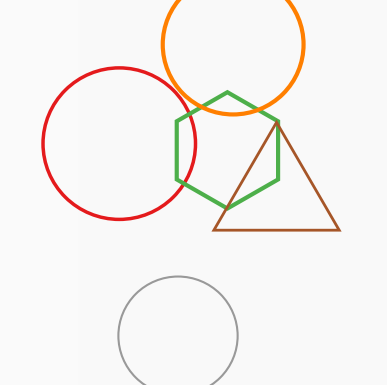[{"shape": "circle", "thickness": 2.5, "radius": 0.98, "center": [0.308, 0.627]}, {"shape": "hexagon", "thickness": 3, "radius": 0.76, "center": [0.587, 0.609]}, {"shape": "circle", "thickness": 3, "radius": 0.91, "center": [0.602, 0.884]}, {"shape": "triangle", "thickness": 2, "radius": 0.93, "center": [0.714, 0.495]}, {"shape": "circle", "thickness": 1.5, "radius": 0.77, "center": [0.459, 0.128]}]